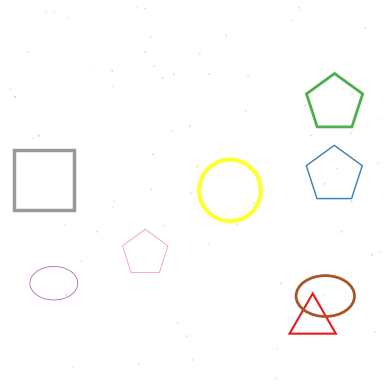[{"shape": "triangle", "thickness": 1.5, "radius": 0.35, "center": [0.812, 0.168]}, {"shape": "pentagon", "thickness": 1, "radius": 0.38, "center": [0.868, 0.546]}, {"shape": "pentagon", "thickness": 2, "radius": 0.38, "center": [0.869, 0.732]}, {"shape": "oval", "thickness": 0.5, "radius": 0.31, "center": [0.14, 0.264]}, {"shape": "circle", "thickness": 3, "radius": 0.4, "center": [0.598, 0.506]}, {"shape": "oval", "thickness": 2, "radius": 0.38, "center": [0.845, 0.231]}, {"shape": "pentagon", "thickness": 0.5, "radius": 0.31, "center": [0.377, 0.342]}, {"shape": "square", "thickness": 2.5, "radius": 0.39, "center": [0.113, 0.533]}]